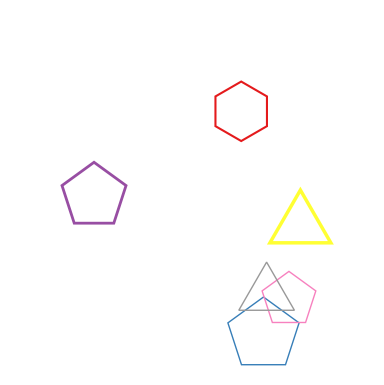[{"shape": "hexagon", "thickness": 1.5, "radius": 0.39, "center": [0.627, 0.711]}, {"shape": "pentagon", "thickness": 1, "radius": 0.49, "center": [0.684, 0.131]}, {"shape": "pentagon", "thickness": 2, "radius": 0.44, "center": [0.244, 0.491]}, {"shape": "triangle", "thickness": 2.5, "radius": 0.46, "center": [0.78, 0.415]}, {"shape": "pentagon", "thickness": 1, "radius": 0.37, "center": [0.751, 0.222]}, {"shape": "triangle", "thickness": 1, "radius": 0.42, "center": [0.692, 0.236]}]